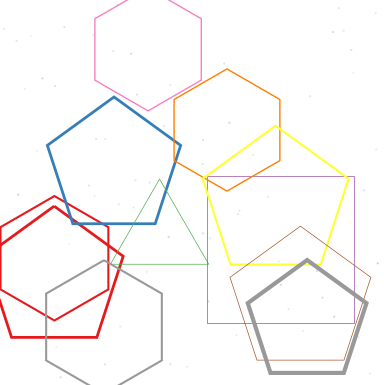[{"shape": "pentagon", "thickness": 2, "radius": 0.94, "center": [0.141, 0.276]}, {"shape": "hexagon", "thickness": 1.5, "radius": 0.81, "center": [0.141, 0.329]}, {"shape": "pentagon", "thickness": 2, "radius": 0.91, "center": [0.296, 0.566]}, {"shape": "triangle", "thickness": 0.5, "radius": 0.74, "center": [0.414, 0.387]}, {"shape": "square", "thickness": 0.5, "radius": 0.96, "center": [0.729, 0.351]}, {"shape": "hexagon", "thickness": 1, "radius": 0.79, "center": [0.59, 0.662]}, {"shape": "pentagon", "thickness": 1.5, "radius": 1.0, "center": [0.716, 0.474]}, {"shape": "pentagon", "thickness": 0.5, "radius": 0.96, "center": [0.78, 0.22]}, {"shape": "hexagon", "thickness": 1, "radius": 0.8, "center": [0.385, 0.872]}, {"shape": "pentagon", "thickness": 3, "radius": 0.81, "center": [0.798, 0.163]}, {"shape": "hexagon", "thickness": 1.5, "radius": 0.87, "center": [0.27, 0.151]}]